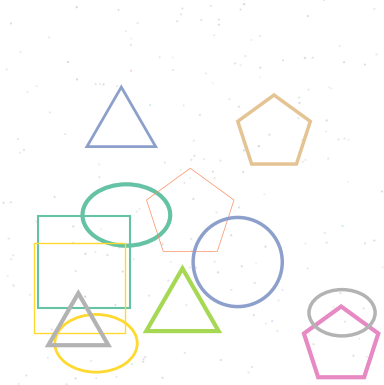[{"shape": "square", "thickness": 1.5, "radius": 0.6, "center": [0.219, 0.318]}, {"shape": "oval", "thickness": 3, "radius": 0.57, "center": [0.328, 0.442]}, {"shape": "pentagon", "thickness": 0.5, "radius": 0.6, "center": [0.494, 0.444]}, {"shape": "circle", "thickness": 2.5, "radius": 0.58, "center": [0.617, 0.319]}, {"shape": "triangle", "thickness": 2, "radius": 0.52, "center": [0.315, 0.671]}, {"shape": "pentagon", "thickness": 3, "radius": 0.51, "center": [0.886, 0.102]}, {"shape": "triangle", "thickness": 3, "radius": 0.54, "center": [0.474, 0.194]}, {"shape": "oval", "thickness": 2, "radius": 0.54, "center": [0.249, 0.108]}, {"shape": "square", "thickness": 1, "radius": 0.59, "center": [0.206, 0.252]}, {"shape": "pentagon", "thickness": 2.5, "radius": 0.5, "center": [0.712, 0.654]}, {"shape": "triangle", "thickness": 3, "radius": 0.45, "center": [0.203, 0.148]}, {"shape": "oval", "thickness": 2.5, "radius": 0.43, "center": [0.888, 0.188]}]